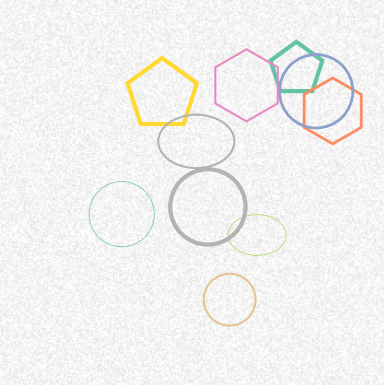[{"shape": "circle", "thickness": 0.5, "radius": 0.42, "center": [0.316, 0.444]}, {"shape": "pentagon", "thickness": 3, "radius": 0.35, "center": [0.77, 0.821]}, {"shape": "hexagon", "thickness": 2, "radius": 0.43, "center": [0.864, 0.712]}, {"shape": "circle", "thickness": 2, "radius": 0.48, "center": [0.821, 0.763]}, {"shape": "hexagon", "thickness": 1.5, "radius": 0.47, "center": [0.64, 0.778]}, {"shape": "oval", "thickness": 0.5, "radius": 0.38, "center": [0.668, 0.39]}, {"shape": "pentagon", "thickness": 3, "radius": 0.47, "center": [0.421, 0.754]}, {"shape": "circle", "thickness": 1.5, "radius": 0.34, "center": [0.596, 0.222]}, {"shape": "oval", "thickness": 1.5, "radius": 0.49, "center": [0.51, 0.633]}, {"shape": "circle", "thickness": 3, "radius": 0.49, "center": [0.54, 0.463]}]